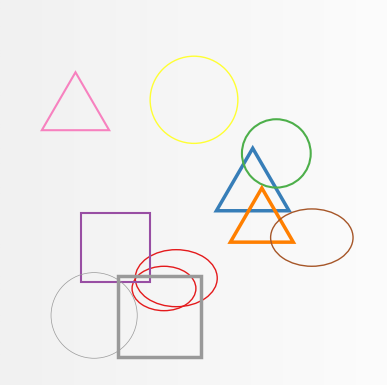[{"shape": "oval", "thickness": 1, "radius": 0.41, "center": [0.423, 0.251]}, {"shape": "oval", "thickness": 1, "radius": 0.53, "center": [0.455, 0.277]}, {"shape": "triangle", "thickness": 2.5, "radius": 0.54, "center": [0.652, 0.507]}, {"shape": "circle", "thickness": 1.5, "radius": 0.44, "center": [0.713, 0.602]}, {"shape": "square", "thickness": 1.5, "radius": 0.45, "center": [0.298, 0.357]}, {"shape": "triangle", "thickness": 2.5, "radius": 0.47, "center": [0.676, 0.418]}, {"shape": "circle", "thickness": 1, "radius": 0.57, "center": [0.501, 0.741]}, {"shape": "oval", "thickness": 1, "radius": 0.53, "center": [0.805, 0.383]}, {"shape": "triangle", "thickness": 1.5, "radius": 0.5, "center": [0.195, 0.712]}, {"shape": "circle", "thickness": 0.5, "radius": 0.56, "center": [0.243, 0.181]}, {"shape": "square", "thickness": 2.5, "radius": 0.53, "center": [0.412, 0.178]}]